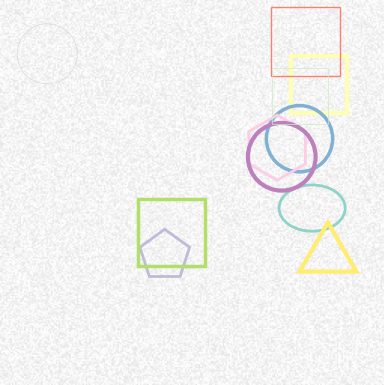[{"shape": "oval", "thickness": 2, "radius": 0.43, "center": [0.811, 0.459]}, {"shape": "square", "thickness": 3, "radius": 0.37, "center": [0.828, 0.781]}, {"shape": "pentagon", "thickness": 2, "radius": 0.34, "center": [0.428, 0.337]}, {"shape": "square", "thickness": 1, "radius": 0.45, "center": [0.793, 0.892]}, {"shape": "circle", "thickness": 2.5, "radius": 0.43, "center": [0.778, 0.64]}, {"shape": "square", "thickness": 2.5, "radius": 0.43, "center": [0.446, 0.396]}, {"shape": "hexagon", "thickness": 2, "radius": 0.42, "center": [0.72, 0.617]}, {"shape": "circle", "thickness": 0.5, "radius": 0.39, "center": [0.123, 0.86]}, {"shape": "circle", "thickness": 3, "radius": 0.44, "center": [0.732, 0.593]}, {"shape": "square", "thickness": 0.5, "radius": 0.36, "center": [0.78, 0.751]}, {"shape": "triangle", "thickness": 3, "radius": 0.43, "center": [0.852, 0.337]}]